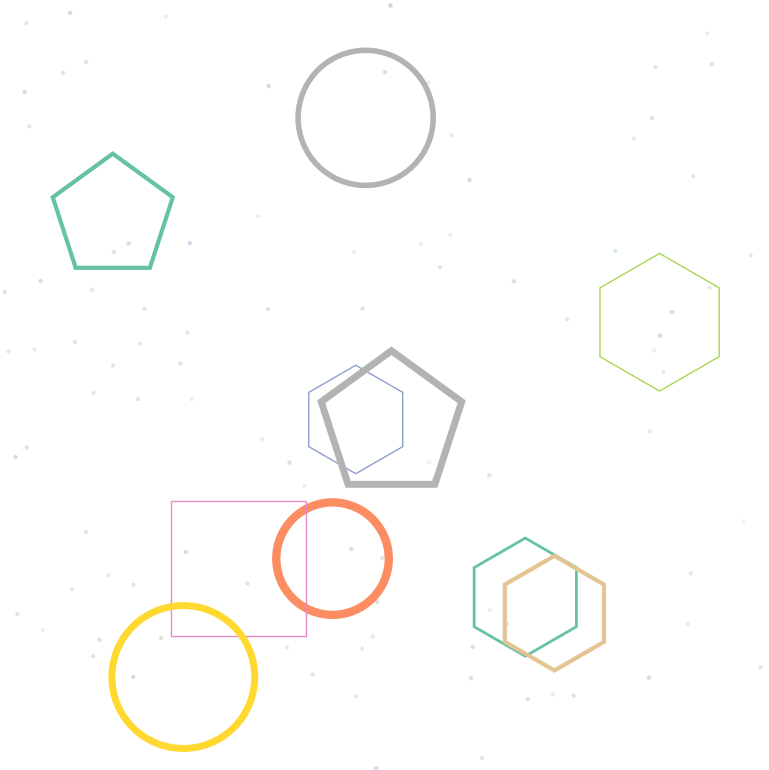[{"shape": "pentagon", "thickness": 1.5, "radius": 0.41, "center": [0.146, 0.718]}, {"shape": "hexagon", "thickness": 1, "radius": 0.38, "center": [0.682, 0.224]}, {"shape": "circle", "thickness": 3, "radius": 0.37, "center": [0.432, 0.275]}, {"shape": "hexagon", "thickness": 0.5, "radius": 0.35, "center": [0.462, 0.455]}, {"shape": "square", "thickness": 0.5, "radius": 0.44, "center": [0.31, 0.262]}, {"shape": "hexagon", "thickness": 0.5, "radius": 0.45, "center": [0.857, 0.581]}, {"shape": "circle", "thickness": 2.5, "radius": 0.46, "center": [0.238, 0.121]}, {"shape": "hexagon", "thickness": 1.5, "radius": 0.37, "center": [0.72, 0.204]}, {"shape": "pentagon", "thickness": 2.5, "radius": 0.48, "center": [0.508, 0.449]}, {"shape": "circle", "thickness": 2, "radius": 0.44, "center": [0.475, 0.847]}]